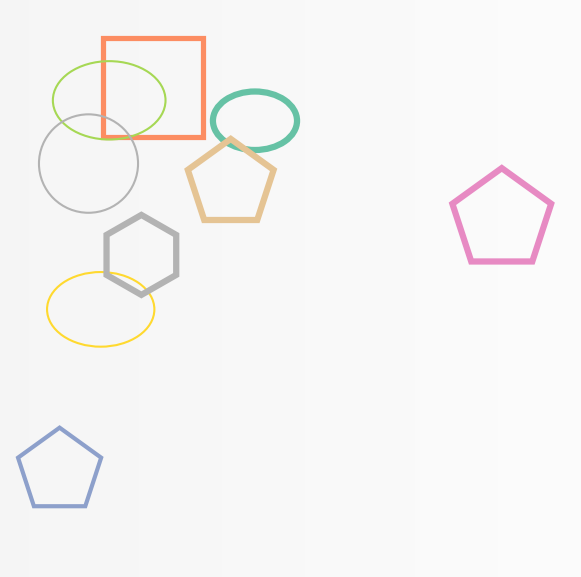[{"shape": "oval", "thickness": 3, "radius": 0.36, "center": [0.439, 0.79]}, {"shape": "square", "thickness": 2.5, "radius": 0.43, "center": [0.263, 0.848]}, {"shape": "pentagon", "thickness": 2, "radius": 0.38, "center": [0.103, 0.183]}, {"shape": "pentagon", "thickness": 3, "radius": 0.45, "center": [0.863, 0.619]}, {"shape": "oval", "thickness": 1, "radius": 0.48, "center": [0.188, 0.825]}, {"shape": "oval", "thickness": 1, "radius": 0.46, "center": [0.173, 0.463]}, {"shape": "pentagon", "thickness": 3, "radius": 0.39, "center": [0.397, 0.681]}, {"shape": "hexagon", "thickness": 3, "radius": 0.35, "center": [0.243, 0.558]}, {"shape": "circle", "thickness": 1, "radius": 0.43, "center": [0.152, 0.716]}]